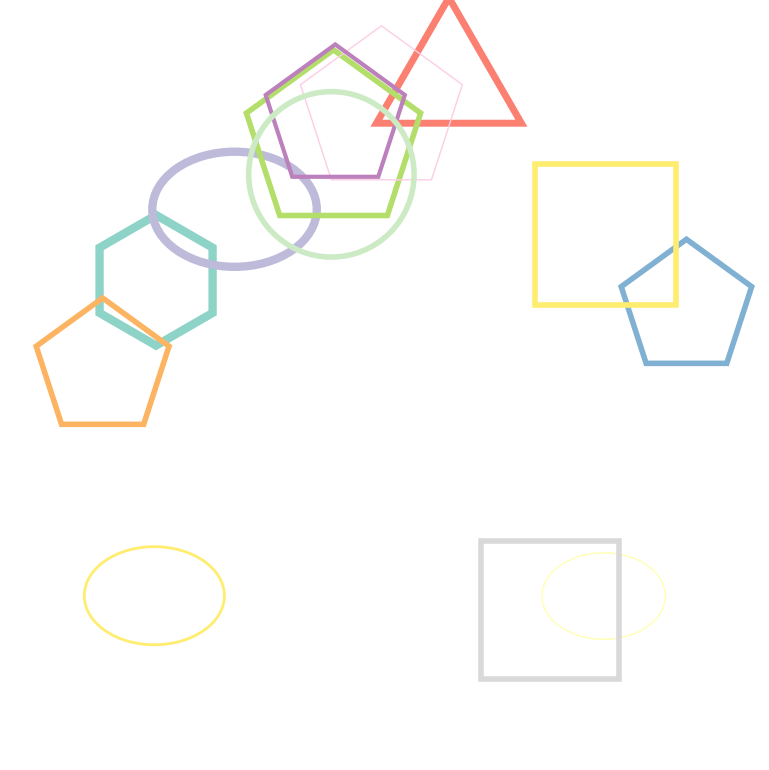[{"shape": "hexagon", "thickness": 3, "radius": 0.42, "center": [0.203, 0.636]}, {"shape": "oval", "thickness": 0.5, "radius": 0.4, "center": [0.784, 0.226]}, {"shape": "oval", "thickness": 3, "radius": 0.53, "center": [0.305, 0.728]}, {"shape": "triangle", "thickness": 2.5, "radius": 0.54, "center": [0.583, 0.894]}, {"shape": "pentagon", "thickness": 2, "radius": 0.45, "center": [0.891, 0.6]}, {"shape": "pentagon", "thickness": 2, "radius": 0.45, "center": [0.133, 0.522]}, {"shape": "pentagon", "thickness": 2, "radius": 0.59, "center": [0.433, 0.816]}, {"shape": "pentagon", "thickness": 0.5, "radius": 0.55, "center": [0.495, 0.856]}, {"shape": "square", "thickness": 2, "radius": 0.45, "center": [0.714, 0.207]}, {"shape": "pentagon", "thickness": 1.5, "radius": 0.48, "center": [0.435, 0.847]}, {"shape": "circle", "thickness": 2, "radius": 0.54, "center": [0.43, 0.774]}, {"shape": "square", "thickness": 2, "radius": 0.46, "center": [0.786, 0.695]}, {"shape": "oval", "thickness": 1, "radius": 0.46, "center": [0.2, 0.226]}]